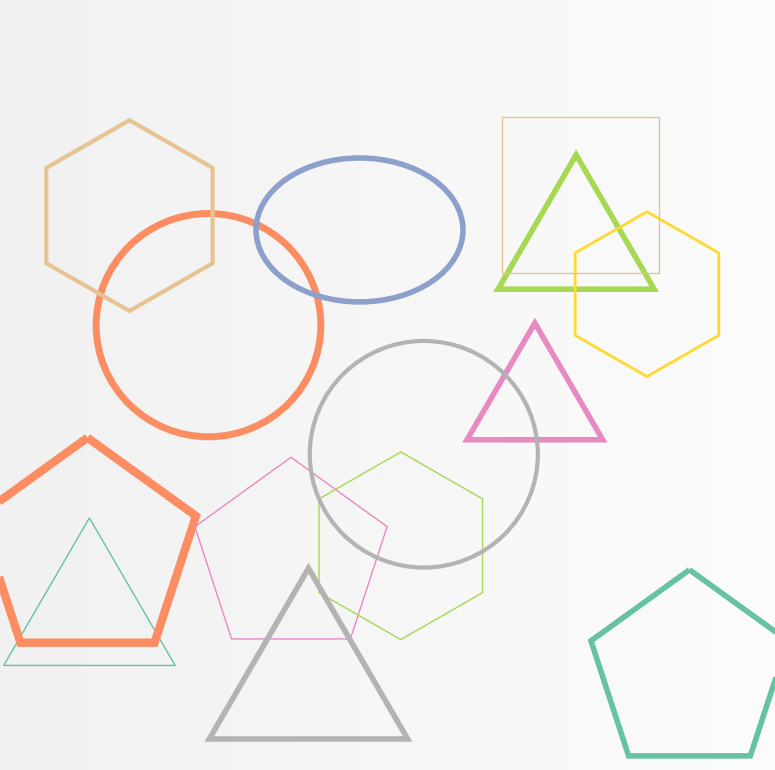[{"shape": "pentagon", "thickness": 2, "radius": 0.67, "center": [0.89, 0.126]}, {"shape": "triangle", "thickness": 0.5, "radius": 0.64, "center": [0.115, 0.2]}, {"shape": "circle", "thickness": 2.5, "radius": 0.72, "center": [0.269, 0.578]}, {"shape": "pentagon", "thickness": 3, "radius": 0.74, "center": [0.113, 0.284]}, {"shape": "oval", "thickness": 2, "radius": 0.67, "center": [0.464, 0.701]}, {"shape": "pentagon", "thickness": 0.5, "radius": 0.65, "center": [0.375, 0.276]}, {"shape": "triangle", "thickness": 2, "radius": 0.51, "center": [0.69, 0.479]}, {"shape": "triangle", "thickness": 2, "radius": 0.58, "center": [0.743, 0.683]}, {"shape": "hexagon", "thickness": 0.5, "radius": 0.61, "center": [0.517, 0.291]}, {"shape": "hexagon", "thickness": 1, "radius": 0.54, "center": [0.835, 0.618]}, {"shape": "square", "thickness": 0.5, "radius": 0.51, "center": [0.749, 0.747]}, {"shape": "hexagon", "thickness": 1.5, "radius": 0.62, "center": [0.167, 0.72]}, {"shape": "triangle", "thickness": 2, "radius": 0.74, "center": [0.398, 0.114]}, {"shape": "circle", "thickness": 1.5, "radius": 0.74, "center": [0.547, 0.41]}]